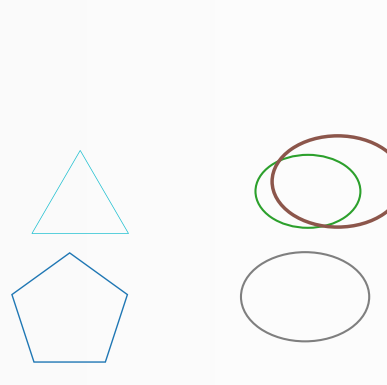[{"shape": "pentagon", "thickness": 1, "radius": 0.78, "center": [0.18, 0.186]}, {"shape": "oval", "thickness": 1.5, "radius": 0.68, "center": [0.795, 0.503]}, {"shape": "oval", "thickness": 2.5, "radius": 0.85, "center": [0.871, 0.529]}, {"shape": "oval", "thickness": 1.5, "radius": 0.83, "center": [0.787, 0.229]}, {"shape": "triangle", "thickness": 0.5, "radius": 0.72, "center": [0.207, 0.465]}]